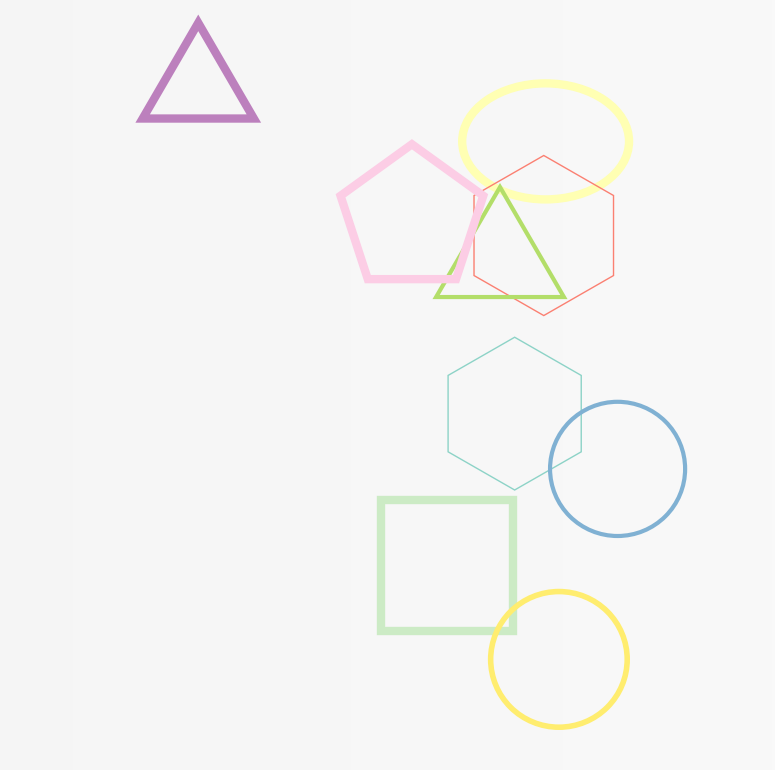[{"shape": "hexagon", "thickness": 0.5, "radius": 0.5, "center": [0.664, 0.463]}, {"shape": "oval", "thickness": 3, "radius": 0.54, "center": [0.704, 0.816]}, {"shape": "hexagon", "thickness": 0.5, "radius": 0.52, "center": [0.702, 0.694]}, {"shape": "circle", "thickness": 1.5, "radius": 0.44, "center": [0.797, 0.391]}, {"shape": "triangle", "thickness": 1.5, "radius": 0.48, "center": [0.645, 0.662]}, {"shape": "pentagon", "thickness": 3, "radius": 0.48, "center": [0.532, 0.716]}, {"shape": "triangle", "thickness": 3, "radius": 0.41, "center": [0.256, 0.887]}, {"shape": "square", "thickness": 3, "radius": 0.43, "center": [0.577, 0.266]}, {"shape": "circle", "thickness": 2, "radius": 0.44, "center": [0.721, 0.144]}]